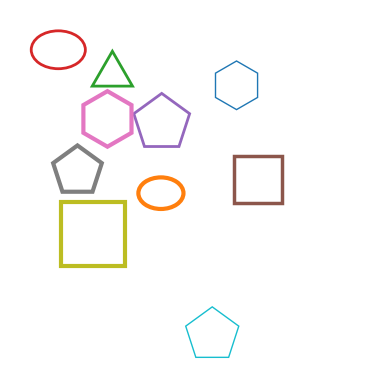[{"shape": "hexagon", "thickness": 1, "radius": 0.32, "center": [0.614, 0.778]}, {"shape": "oval", "thickness": 3, "radius": 0.29, "center": [0.418, 0.498]}, {"shape": "triangle", "thickness": 2, "radius": 0.3, "center": [0.292, 0.807]}, {"shape": "oval", "thickness": 2, "radius": 0.35, "center": [0.151, 0.871]}, {"shape": "pentagon", "thickness": 2, "radius": 0.38, "center": [0.42, 0.681]}, {"shape": "square", "thickness": 2.5, "radius": 0.31, "center": [0.67, 0.534]}, {"shape": "hexagon", "thickness": 3, "radius": 0.36, "center": [0.279, 0.691]}, {"shape": "pentagon", "thickness": 3, "radius": 0.33, "center": [0.201, 0.556]}, {"shape": "square", "thickness": 3, "radius": 0.41, "center": [0.242, 0.393]}, {"shape": "pentagon", "thickness": 1, "radius": 0.36, "center": [0.551, 0.13]}]